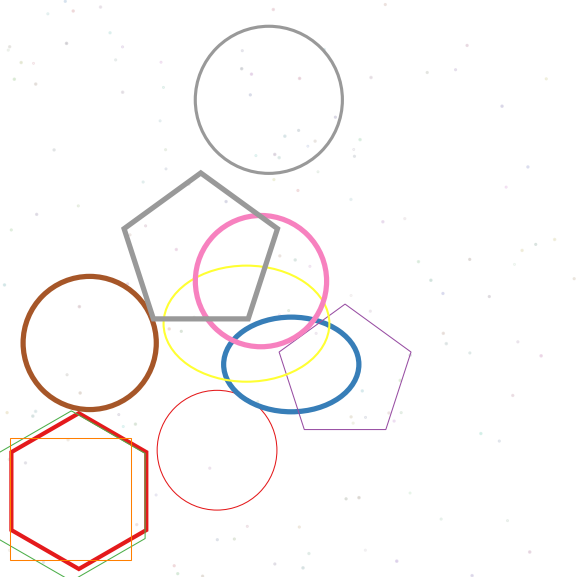[{"shape": "circle", "thickness": 0.5, "radius": 0.52, "center": [0.376, 0.22]}, {"shape": "hexagon", "thickness": 2, "radius": 0.67, "center": [0.137, 0.149]}, {"shape": "oval", "thickness": 2.5, "radius": 0.59, "center": [0.504, 0.368]}, {"shape": "hexagon", "thickness": 0.5, "radius": 0.74, "center": [0.124, 0.14]}, {"shape": "pentagon", "thickness": 0.5, "radius": 0.6, "center": [0.598, 0.352]}, {"shape": "square", "thickness": 0.5, "radius": 0.53, "center": [0.123, 0.135]}, {"shape": "oval", "thickness": 1, "radius": 0.72, "center": [0.427, 0.439]}, {"shape": "circle", "thickness": 2.5, "radius": 0.58, "center": [0.155, 0.405]}, {"shape": "circle", "thickness": 2.5, "radius": 0.57, "center": [0.452, 0.512]}, {"shape": "circle", "thickness": 1.5, "radius": 0.64, "center": [0.466, 0.826]}, {"shape": "pentagon", "thickness": 2.5, "radius": 0.7, "center": [0.348, 0.56]}]